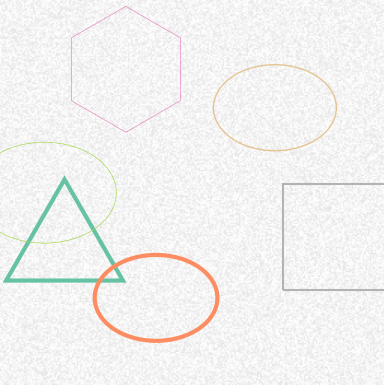[{"shape": "triangle", "thickness": 3, "radius": 0.88, "center": [0.168, 0.359]}, {"shape": "oval", "thickness": 3, "radius": 0.8, "center": [0.405, 0.226]}, {"shape": "hexagon", "thickness": 0.5, "radius": 0.82, "center": [0.327, 0.82]}, {"shape": "oval", "thickness": 0.5, "radius": 0.94, "center": [0.115, 0.5]}, {"shape": "oval", "thickness": 1, "radius": 0.8, "center": [0.714, 0.72]}, {"shape": "square", "thickness": 1.5, "radius": 0.69, "center": [0.874, 0.384]}]